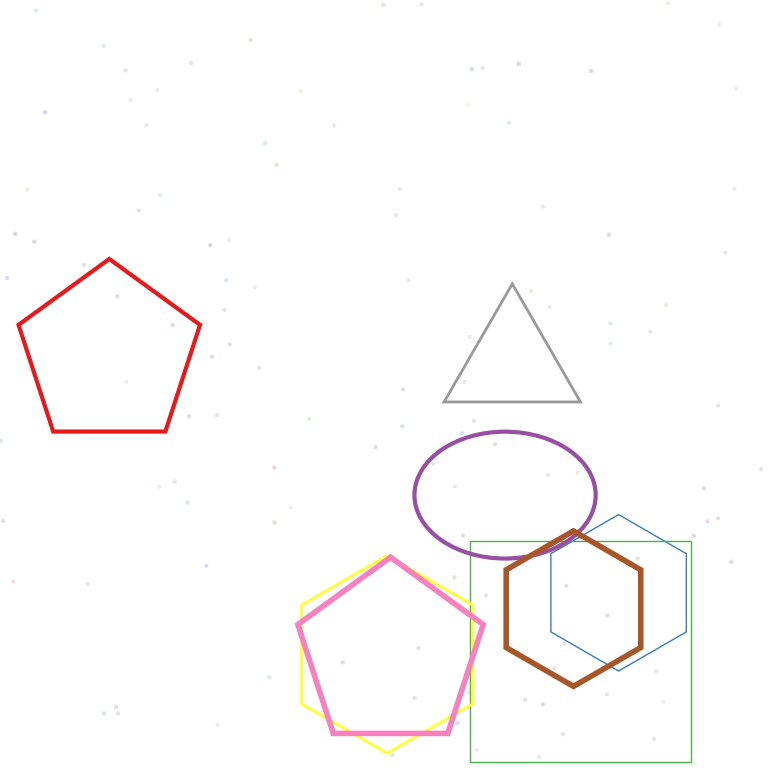[{"shape": "pentagon", "thickness": 1.5, "radius": 0.62, "center": [0.142, 0.54]}, {"shape": "hexagon", "thickness": 0.5, "radius": 0.51, "center": [0.803, 0.23]}, {"shape": "square", "thickness": 0.5, "radius": 0.72, "center": [0.754, 0.154]}, {"shape": "oval", "thickness": 1.5, "radius": 0.59, "center": [0.656, 0.357]}, {"shape": "hexagon", "thickness": 1, "radius": 0.64, "center": [0.503, 0.15]}, {"shape": "hexagon", "thickness": 2, "radius": 0.5, "center": [0.745, 0.209]}, {"shape": "pentagon", "thickness": 2, "radius": 0.63, "center": [0.507, 0.15]}, {"shape": "triangle", "thickness": 1, "radius": 0.51, "center": [0.665, 0.529]}]